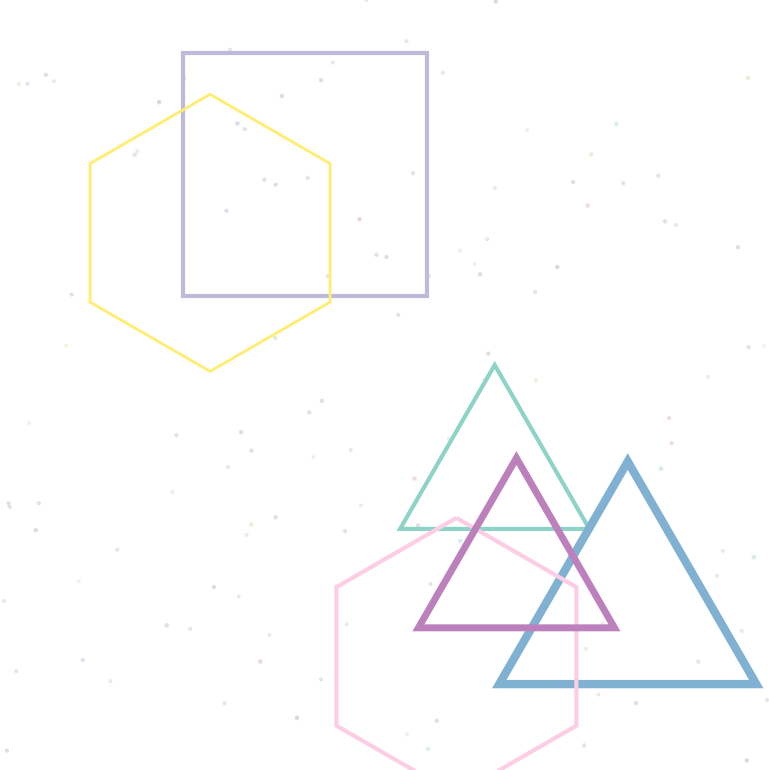[{"shape": "triangle", "thickness": 1.5, "radius": 0.71, "center": [0.642, 0.384]}, {"shape": "square", "thickness": 1.5, "radius": 0.79, "center": [0.396, 0.773]}, {"shape": "triangle", "thickness": 3, "radius": 0.96, "center": [0.815, 0.208]}, {"shape": "hexagon", "thickness": 1.5, "radius": 0.9, "center": [0.593, 0.148]}, {"shape": "triangle", "thickness": 2.5, "radius": 0.74, "center": [0.671, 0.258]}, {"shape": "hexagon", "thickness": 1, "radius": 0.9, "center": [0.273, 0.698]}]